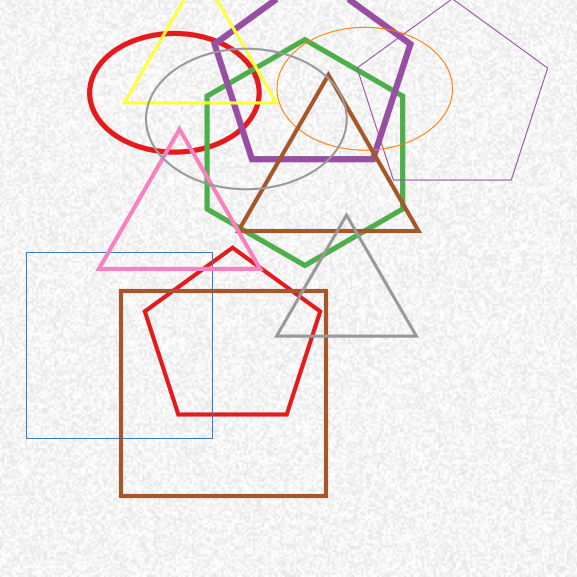[{"shape": "pentagon", "thickness": 2, "radius": 0.8, "center": [0.403, 0.411]}, {"shape": "oval", "thickness": 2.5, "radius": 0.73, "center": [0.302, 0.838]}, {"shape": "square", "thickness": 0.5, "radius": 0.8, "center": [0.206, 0.402]}, {"shape": "hexagon", "thickness": 2.5, "radius": 0.98, "center": [0.528, 0.735]}, {"shape": "pentagon", "thickness": 3, "radius": 0.89, "center": [0.541, 0.868]}, {"shape": "pentagon", "thickness": 0.5, "radius": 0.87, "center": [0.783, 0.828]}, {"shape": "oval", "thickness": 0.5, "radius": 0.76, "center": [0.632, 0.845]}, {"shape": "triangle", "thickness": 1.5, "radius": 0.76, "center": [0.347, 0.897]}, {"shape": "square", "thickness": 2, "radius": 0.89, "center": [0.387, 0.317]}, {"shape": "triangle", "thickness": 2, "radius": 0.9, "center": [0.569, 0.689]}, {"shape": "triangle", "thickness": 2, "radius": 0.81, "center": [0.311, 0.614]}, {"shape": "triangle", "thickness": 1.5, "radius": 0.7, "center": [0.6, 0.487]}, {"shape": "oval", "thickness": 1, "radius": 0.87, "center": [0.427, 0.793]}]